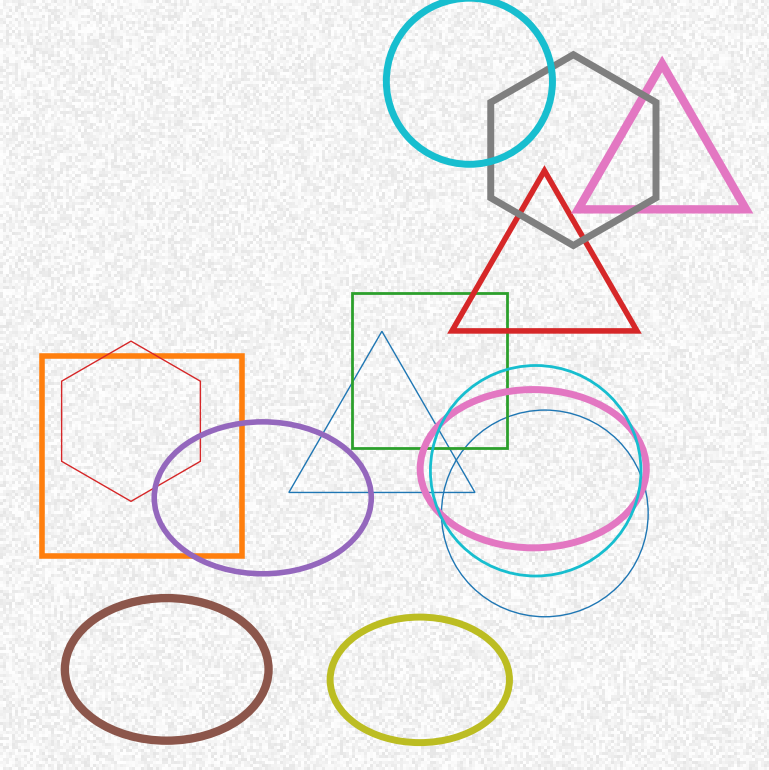[{"shape": "triangle", "thickness": 0.5, "radius": 0.7, "center": [0.496, 0.43]}, {"shape": "circle", "thickness": 0.5, "radius": 0.67, "center": [0.708, 0.333]}, {"shape": "square", "thickness": 2, "radius": 0.65, "center": [0.184, 0.408]}, {"shape": "square", "thickness": 1, "radius": 0.5, "center": [0.557, 0.519]}, {"shape": "hexagon", "thickness": 0.5, "radius": 0.52, "center": [0.17, 0.453]}, {"shape": "triangle", "thickness": 2, "radius": 0.69, "center": [0.707, 0.64]}, {"shape": "oval", "thickness": 2, "radius": 0.7, "center": [0.341, 0.353]}, {"shape": "oval", "thickness": 3, "radius": 0.66, "center": [0.217, 0.131]}, {"shape": "triangle", "thickness": 3, "radius": 0.63, "center": [0.86, 0.791]}, {"shape": "oval", "thickness": 2.5, "radius": 0.73, "center": [0.692, 0.391]}, {"shape": "hexagon", "thickness": 2.5, "radius": 0.62, "center": [0.745, 0.805]}, {"shape": "oval", "thickness": 2.5, "radius": 0.58, "center": [0.545, 0.117]}, {"shape": "circle", "thickness": 2.5, "radius": 0.54, "center": [0.61, 0.894]}, {"shape": "circle", "thickness": 1, "radius": 0.68, "center": [0.696, 0.389]}]